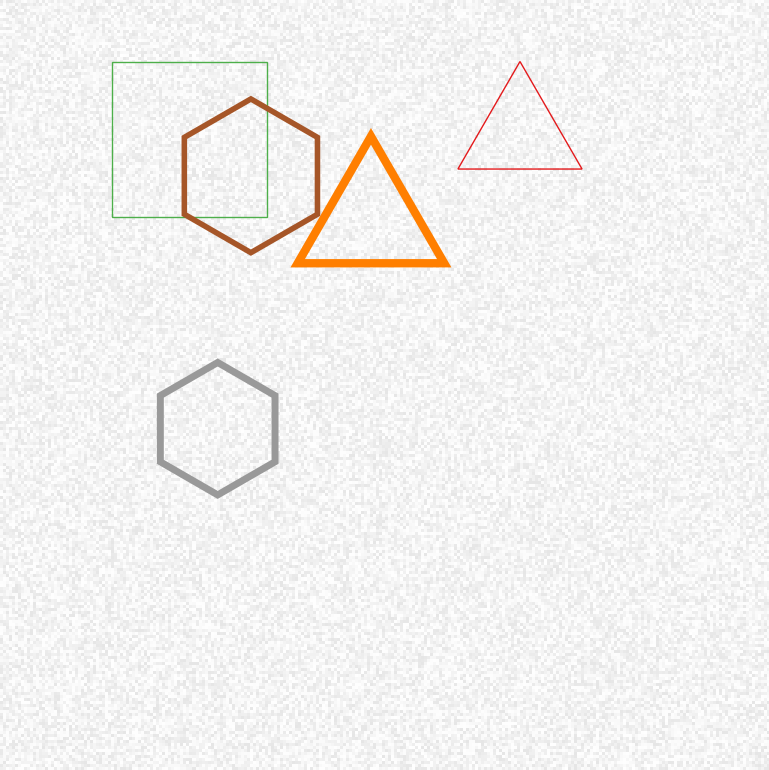[{"shape": "triangle", "thickness": 0.5, "radius": 0.47, "center": [0.675, 0.827]}, {"shape": "square", "thickness": 0.5, "radius": 0.5, "center": [0.246, 0.819]}, {"shape": "triangle", "thickness": 3, "radius": 0.55, "center": [0.482, 0.713]}, {"shape": "hexagon", "thickness": 2, "radius": 0.5, "center": [0.326, 0.772]}, {"shape": "hexagon", "thickness": 2.5, "radius": 0.43, "center": [0.283, 0.443]}]